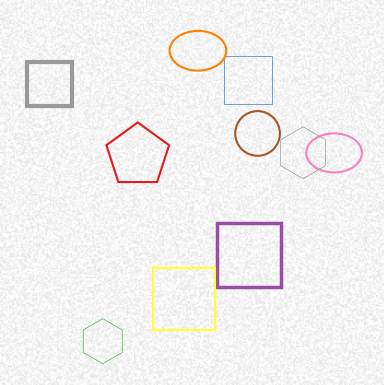[{"shape": "pentagon", "thickness": 1.5, "radius": 0.43, "center": [0.358, 0.596]}, {"shape": "square", "thickness": 0.5, "radius": 0.31, "center": [0.645, 0.793]}, {"shape": "hexagon", "thickness": 0.5, "radius": 0.29, "center": [0.267, 0.114]}, {"shape": "square", "thickness": 2.5, "radius": 0.42, "center": [0.647, 0.338]}, {"shape": "oval", "thickness": 1.5, "radius": 0.37, "center": [0.514, 0.868]}, {"shape": "square", "thickness": 1.5, "radius": 0.4, "center": [0.478, 0.224]}, {"shape": "circle", "thickness": 1.5, "radius": 0.29, "center": [0.669, 0.653]}, {"shape": "oval", "thickness": 1.5, "radius": 0.36, "center": [0.868, 0.603]}, {"shape": "square", "thickness": 3, "radius": 0.29, "center": [0.129, 0.781]}, {"shape": "hexagon", "thickness": 0.5, "radius": 0.34, "center": [0.787, 0.603]}]